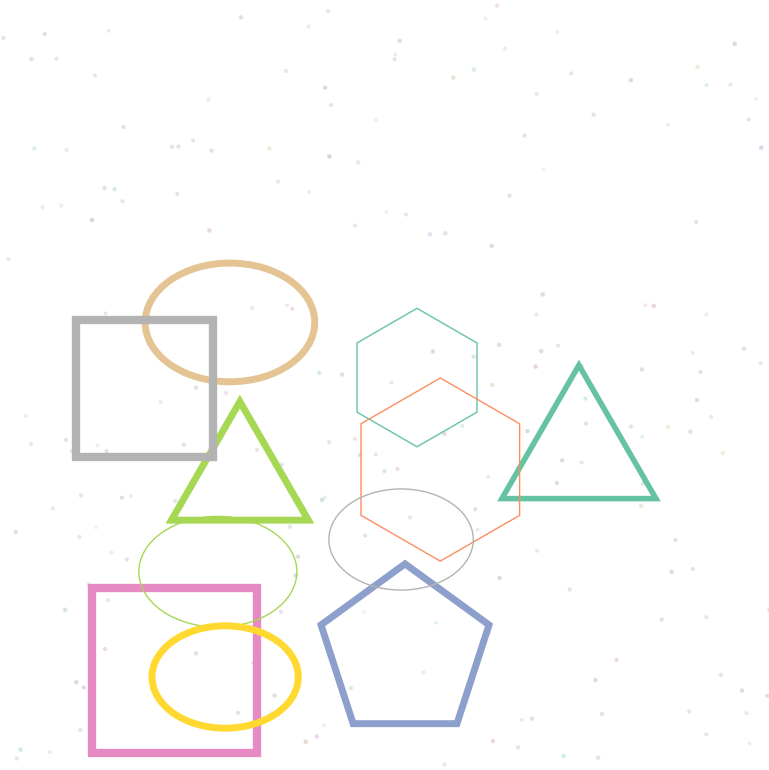[{"shape": "triangle", "thickness": 2, "radius": 0.58, "center": [0.752, 0.41]}, {"shape": "hexagon", "thickness": 0.5, "radius": 0.45, "center": [0.542, 0.51]}, {"shape": "hexagon", "thickness": 0.5, "radius": 0.59, "center": [0.572, 0.39]}, {"shape": "pentagon", "thickness": 2.5, "radius": 0.57, "center": [0.526, 0.153]}, {"shape": "square", "thickness": 3, "radius": 0.53, "center": [0.226, 0.129]}, {"shape": "triangle", "thickness": 2.5, "radius": 0.51, "center": [0.312, 0.376]}, {"shape": "oval", "thickness": 0.5, "radius": 0.51, "center": [0.283, 0.258]}, {"shape": "oval", "thickness": 2.5, "radius": 0.47, "center": [0.292, 0.121]}, {"shape": "oval", "thickness": 2.5, "radius": 0.55, "center": [0.299, 0.581]}, {"shape": "square", "thickness": 3, "radius": 0.44, "center": [0.188, 0.495]}, {"shape": "oval", "thickness": 0.5, "radius": 0.47, "center": [0.521, 0.299]}]